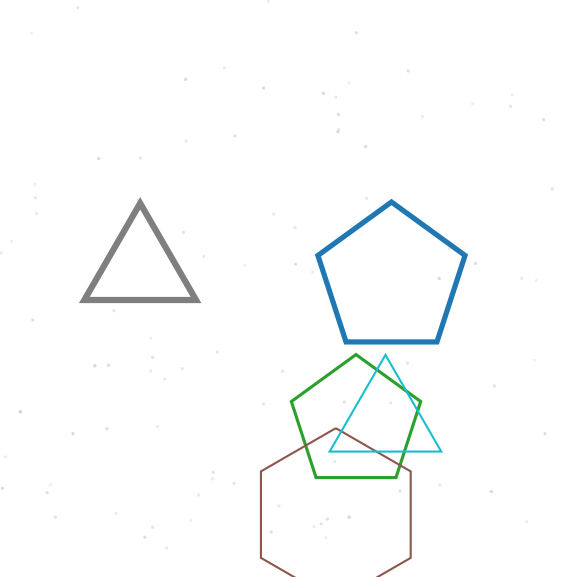[{"shape": "pentagon", "thickness": 2.5, "radius": 0.67, "center": [0.678, 0.515]}, {"shape": "pentagon", "thickness": 1.5, "radius": 0.59, "center": [0.617, 0.267]}, {"shape": "hexagon", "thickness": 1, "radius": 0.75, "center": [0.581, 0.108]}, {"shape": "triangle", "thickness": 3, "radius": 0.56, "center": [0.243, 0.535]}, {"shape": "triangle", "thickness": 1, "radius": 0.56, "center": [0.667, 0.273]}]